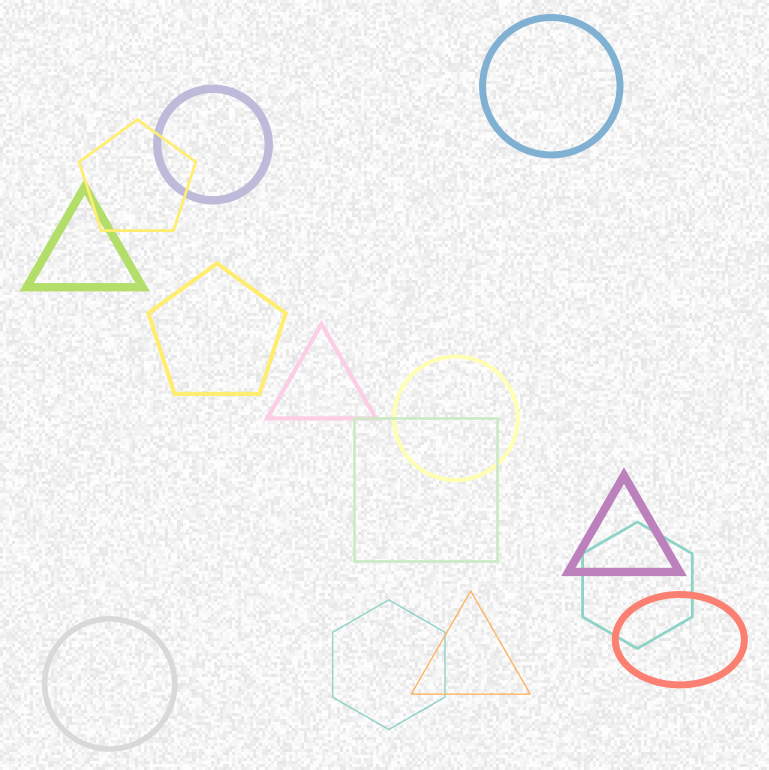[{"shape": "hexagon", "thickness": 0.5, "radius": 0.42, "center": [0.505, 0.137]}, {"shape": "hexagon", "thickness": 1, "radius": 0.41, "center": [0.828, 0.24]}, {"shape": "circle", "thickness": 1.5, "radius": 0.4, "center": [0.592, 0.457]}, {"shape": "circle", "thickness": 3, "radius": 0.36, "center": [0.277, 0.812]}, {"shape": "oval", "thickness": 2.5, "radius": 0.42, "center": [0.883, 0.169]}, {"shape": "circle", "thickness": 2.5, "radius": 0.45, "center": [0.716, 0.888]}, {"shape": "triangle", "thickness": 0.5, "radius": 0.45, "center": [0.611, 0.143]}, {"shape": "triangle", "thickness": 3, "radius": 0.43, "center": [0.11, 0.67]}, {"shape": "triangle", "thickness": 1.5, "radius": 0.41, "center": [0.418, 0.497]}, {"shape": "circle", "thickness": 2, "radius": 0.42, "center": [0.142, 0.112]}, {"shape": "triangle", "thickness": 3, "radius": 0.42, "center": [0.81, 0.299]}, {"shape": "square", "thickness": 1, "radius": 0.47, "center": [0.553, 0.364]}, {"shape": "pentagon", "thickness": 1.5, "radius": 0.47, "center": [0.282, 0.564]}, {"shape": "pentagon", "thickness": 1, "radius": 0.4, "center": [0.179, 0.765]}]